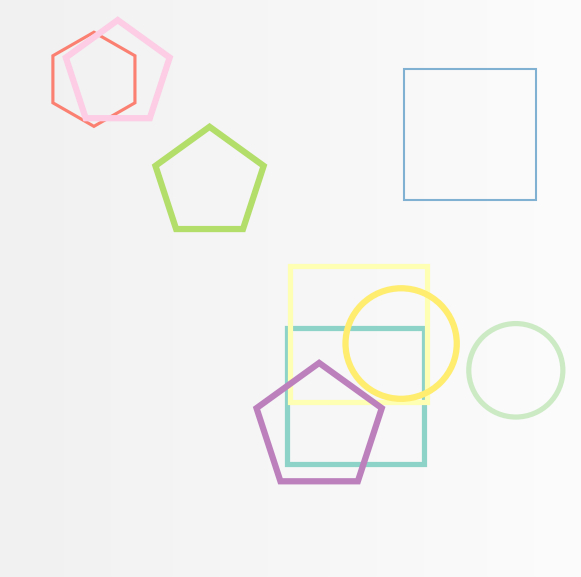[{"shape": "square", "thickness": 2.5, "radius": 0.59, "center": [0.611, 0.313]}, {"shape": "square", "thickness": 2.5, "radius": 0.59, "center": [0.617, 0.421]}, {"shape": "hexagon", "thickness": 1.5, "radius": 0.41, "center": [0.162, 0.862]}, {"shape": "square", "thickness": 1, "radius": 0.57, "center": [0.808, 0.767]}, {"shape": "pentagon", "thickness": 3, "radius": 0.49, "center": [0.361, 0.682]}, {"shape": "pentagon", "thickness": 3, "radius": 0.47, "center": [0.203, 0.87]}, {"shape": "pentagon", "thickness": 3, "radius": 0.57, "center": [0.549, 0.257]}, {"shape": "circle", "thickness": 2.5, "radius": 0.4, "center": [0.887, 0.358]}, {"shape": "circle", "thickness": 3, "radius": 0.48, "center": [0.69, 0.404]}]